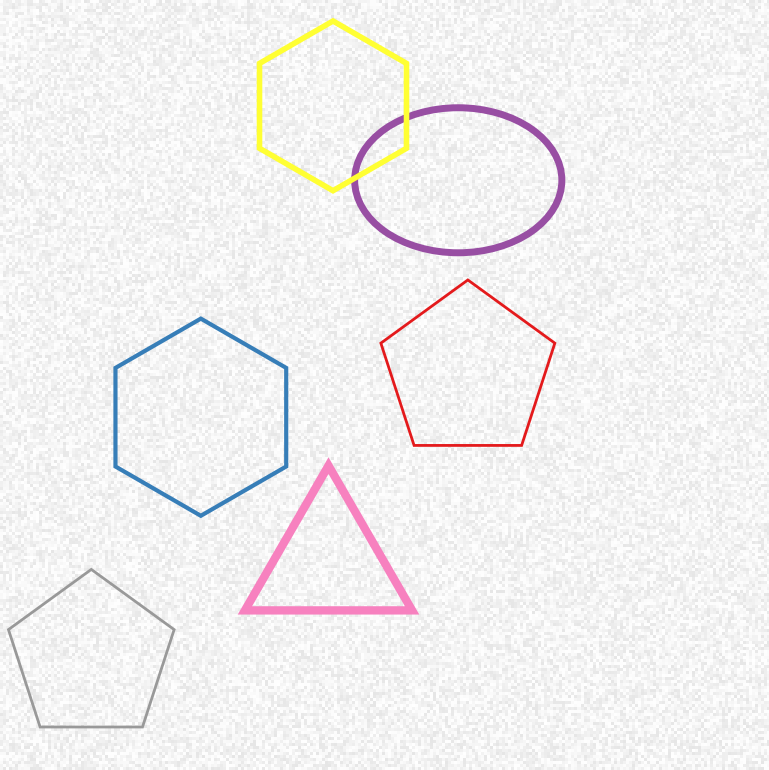[{"shape": "pentagon", "thickness": 1, "radius": 0.59, "center": [0.608, 0.518]}, {"shape": "hexagon", "thickness": 1.5, "radius": 0.64, "center": [0.261, 0.458]}, {"shape": "oval", "thickness": 2.5, "radius": 0.67, "center": [0.595, 0.766]}, {"shape": "hexagon", "thickness": 2, "radius": 0.55, "center": [0.432, 0.863]}, {"shape": "triangle", "thickness": 3, "radius": 0.63, "center": [0.427, 0.27]}, {"shape": "pentagon", "thickness": 1, "radius": 0.57, "center": [0.119, 0.147]}]